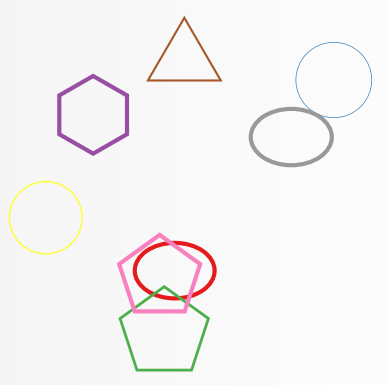[{"shape": "oval", "thickness": 3, "radius": 0.52, "center": [0.451, 0.297]}, {"shape": "circle", "thickness": 0.5, "radius": 0.49, "center": [0.862, 0.792]}, {"shape": "pentagon", "thickness": 2, "radius": 0.6, "center": [0.424, 0.136]}, {"shape": "hexagon", "thickness": 3, "radius": 0.5, "center": [0.24, 0.702]}, {"shape": "circle", "thickness": 1, "radius": 0.47, "center": [0.118, 0.434]}, {"shape": "triangle", "thickness": 1.5, "radius": 0.54, "center": [0.476, 0.845]}, {"shape": "pentagon", "thickness": 3, "radius": 0.55, "center": [0.412, 0.28]}, {"shape": "oval", "thickness": 3, "radius": 0.52, "center": [0.752, 0.644]}]